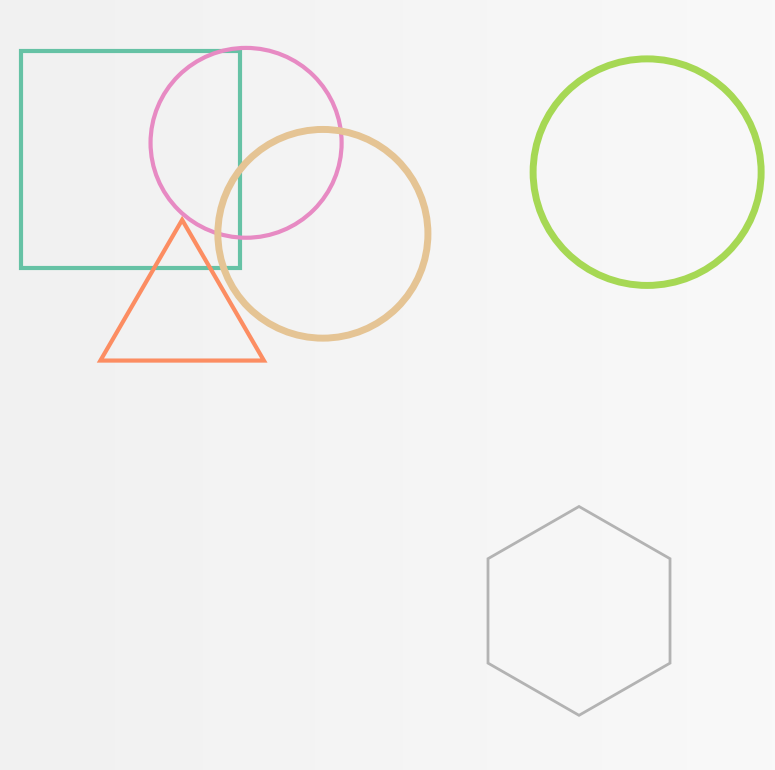[{"shape": "square", "thickness": 1.5, "radius": 0.71, "center": [0.168, 0.793]}, {"shape": "triangle", "thickness": 1.5, "radius": 0.61, "center": [0.235, 0.593]}, {"shape": "circle", "thickness": 1.5, "radius": 0.62, "center": [0.318, 0.815]}, {"shape": "circle", "thickness": 2.5, "radius": 0.74, "center": [0.835, 0.776]}, {"shape": "circle", "thickness": 2.5, "radius": 0.68, "center": [0.417, 0.696]}, {"shape": "hexagon", "thickness": 1, "radius": 0.68, "center": [0.747, 0.207]}]